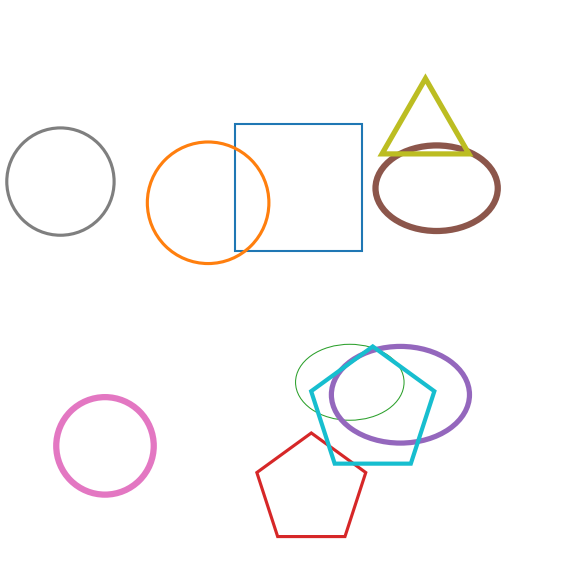[{"shape": "square", "thickness": 1, "radius": 0.55, "center": [0.517, 0.674]}, {"shape": "circle", "thickness": 1.5, "radius": 0.53, "center": [0.36, 0.648]}, {"shape": "oval", "thickness": 0.5, "radius": 0.47, "center": [0.606, 0.337]}, {"shape": "pentagon", "thickness": 1.5, "radius": 0.5, "center": [0.539, 0.15]}, {"shape": "oval", "thickness": 2.5, "radius": 0.6, "center": [0.693, 0.316]}, {"shape": "oval", "thickness": 3, "radius": 0.53, "center": [0.756, 0.673]}, {"shape": "circle", "thickness": 3, "radius": 0.42, "center": [0.182, 0.227]}, {"shape": "circle", "thickness": 1.5, "radius": 0.46, "center": [0.105, 0.685]}, {"shape": "triangle", "thickness": 2.5, "radius": 0.43, "center": [0.737, 0.776]}, {"shape": "pentagon", "thickness": 2, "radius": 0.56, "center": [0.645, 0.287]}]